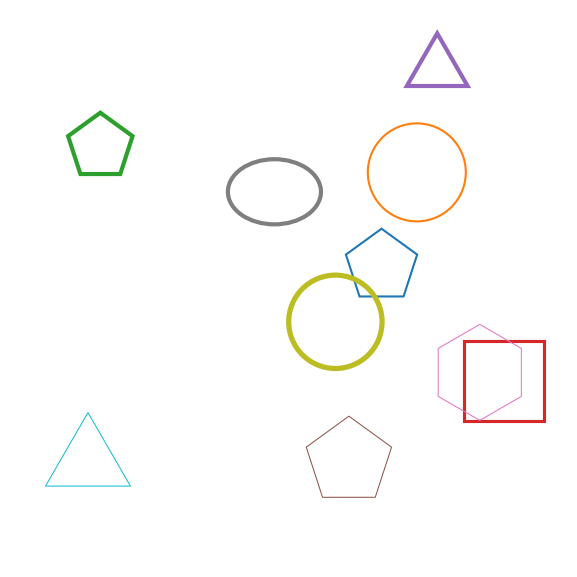[{"shape": "pentagon", "thickness": 1, "radius": 0.32, "center": [0.661, 0.538]}, {"shape": "circle", "thickness": 1, "radius": 0.42, "center": [0.722, 0.701]}, {"shape": "pentagon", "thickness": 2, "radius": 0.29, "center": [0.174, 0.745]}, {"shape": "square", "thickness": 1.5, "radius": 0.34, "center": [0.873, 0.339]}, {"shape": "triangle", "thickness": 2, "radius": 0.3, "center": [0.757, 0.881]}, {"shape": "pentagon", "thickness": 0.5, "radius": 0.39, "center": [0.604, 0.201]}, {"shape": "hexagon", "thickness": 0.5, "radius": 0.42, "center": [0.831, 0.354]}, {"shape": "oval", "thickness": 2, "radius": 0.4, "center": [0.475, 0.667]}, {"shape": "circle", "thickness": 2.5, "radius": 0.4, "center": [0.581, 0.442]}, {"shape": "triangle", "thickness": 0.5, "radius": 0.42, "center": [0.152, 0.2]}]